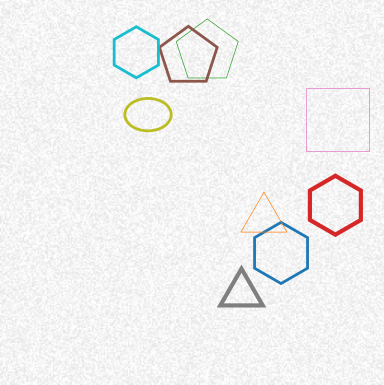[{"shape": "hexagon", "thickness": 2, "radius": 0.4, "center": [0.73, 0.343]}, {"shape": "triangle", "thickness": 0.5, "radius": 0.35, "center": [0.686, 0.432]}, {"shape": "pentagon", "thickness": 0.5, "radius": 0.42, "center": [0.538, 0.866]}, {"shape": "hexagon", "thickness": 3, "radius": 0.38, "center": [0.871, 0.467]}, {"shape": "pentagon", "thickness": 2, "radius": 0.39, "center": [0.489, 0.853]}, {"shape": "square", "thickness": 0.5, "radius": 0.41, "center": [0.876, 0.69]}, {"shape": "triangle", "thickness": 3, "radius": 0.32, "center": [0.627, 0.239]}, {"shape": "oval", "thickness": 2, "radius": 0.3, "center": [0.384, 0.702]}, {"shape": "hexagon", "thickness": 2, "radius": 0.33, "center": [0.354, 0.864]}]